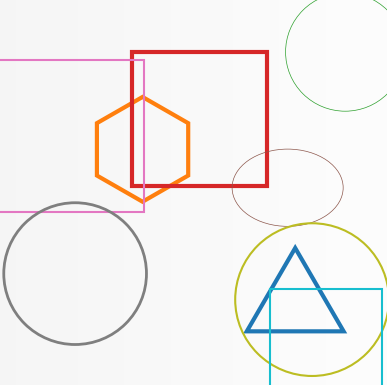[{"shape": "triangle", "thickness": 3, "radius": 0.72, "center": [0.762, 0.212]}, {"shape": "hexagon", "thickness": 3, "radius": 0.68, "center": [0.368, 0.612]}, {"shape": "circle", "thickness": 0.5, "radius": 0.77, "center": [0.891, 0.865]}, {"shape": "square", "thickness": 3, "radius": 0.87, "center": [0.515, 0.691]}, {"shape": "oval", "thickness": 0.5, "radius": 0.72, "center": [0.742, 0.512]}, {"shape": "square", "thickness": 1.5, "radius": 0.98, "center": [0.174, 0.647]}, {"shape": "circle", "thickness": 2, "radius": 0.92, "center": [0.194, 0.289]}, {"shape": "circle", "thickness": 1.5, "radius": 0.99, "center": [0.805, 0.222]}, {"shape": "square", "thickness": 1.5, "radius": 0.72, "center": [0.84, 0.106]}]